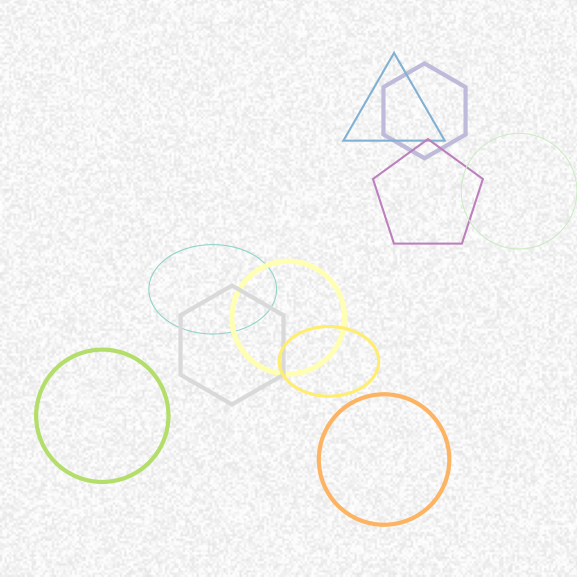[{"shape": "oval", "thickness": 0.5, "radius": 0.55, "center": [0.368, 0.498]}, {"shape": "circle", "thickness": 2.5, "radius": 0.49, "center": [0.499, 0.449]}, {"shape": "hexagon", "thickness": 2, "radius": 0.41, "center": [0.735, 0.807]}, {"shape": "triangle", "thickness": 1, "radius": 0.51, "center": [0.682, 0.806]}, {"shape": "circle", "thickness": 2, "radius": 0.56, "center": [0.665, 0.203]}, {"shape": "circle", "thickness": 2, "radius": 0.57, "center": [0.177, 0.279]}, {"shape": "hexagon", "thickness": 2, "radius": 0.51, "center": [0.402, 0.402]}, {"shape": "pentagon", "thickness": 1, "radius": 0.5, "center": [0.741, 0.658]}, {"shape": "circle", "thickness": 0.5, "radius": 0.5, "center": [0.899, 0.668]}, {"shape": "oval", "thickness": 1.5, "radius": 0.43, "center": [0.57, 0.373]}]